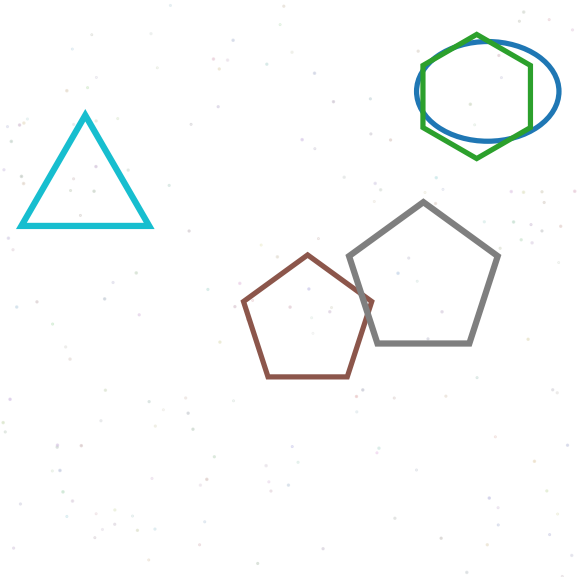[{"shape": "oval", "thickness": 2.5, "radius": 0.62, "center": [0.845, 0.841]}, {"shape": "hexagon", "thickness": 2.5, "radius": 0.54, "center": [0.825, 0.832]}, {"shape": "pentagon", "thickness": 2.5, "radius": 0.58, "center": [0.533, 0.441]}, {"shape": "pentagon", "thickness": 3, "radius": 0.68, "center": [0.733, 0.514]}, {"shape": "triangle", "thickness": 3, "radius": 0.64, "center": [0.148, 0.672]}]